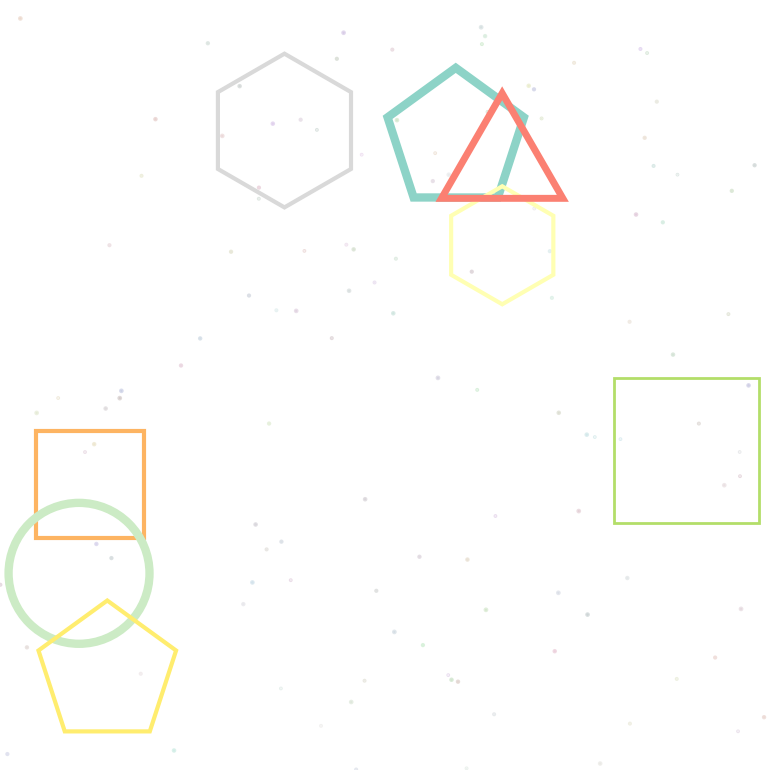[{"shape": "pentagon", "thickness": 3, "radius": 0.47, "center": [0.592, 0.819]}, {"shape": "hexagon", "thickness": 1.5, "radius": 0.38, "center": [0.652, 0.681]}, {"shape": "triangle", "thickness": 2.5, "radius": 0.45, "center": [0.652, 0.788]}, {"shape": "square", "thickness": 1.5, "radius": 0.35, "center": [0.117, 0.371]}, {"shape": "square", "thickness": 1, "radius": 0.47, "center": [0.891, 0.415]}, {"shape": "hexagon", "thickness": 1.5, "radius": 0.5, "center": [0.369, 0.83]}, {"shape": "circle", "thickness": 3, "radius": 0.46, "center": [0.103, 0.255]}, {"shape": "pentagon", "thickness": 1.5, "radius": 0.47, "center": [0.139, 0.126]}]